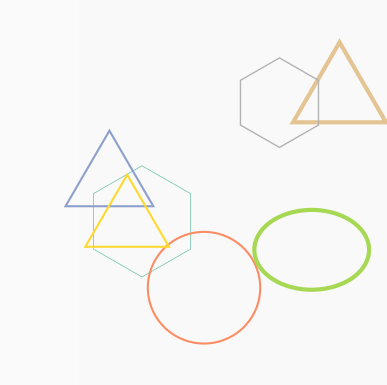[{"shape": "hexagon", "thickness": 0.5, "radius": 0.72, "center": [0.366, 0.425]}, {"shape": "circle", "thickness": 1.5, "radius": 0.73, "center": [0.526, 0.253]}, {"shape": "triangle", "thickness": 1.5, "radius": 0.65, "center": [0.282, 0.53]}, {"shape": "oval", "thickness": 3, "radius": 0.74, "center": [0.804, 0.351]}, {"shape": "triangle", "thickness": 1.5, "radius": 0.62, "center": [0.328, 0.421]}, {"shape": "triangle", "thickness": 3, "radius": 0.69, "center": [0.876, 0.752]}, {"shape": "hexagon", "thickness": 1, "radius": 0.58, "center": [0.721, 0.733]}]